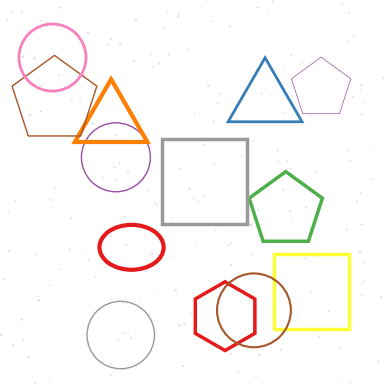[{"shape": "hexagon", "thickness": 2.5, "radius": 0.45, "center": [0.585, 0.179]}, {"shape": "oval", "thickness": 3, "radius": 0.42, "center": [0.342, 0.358]}, {"shape": "triangle", "thickness": 2, "radius": 0.55, "center": [0.689, 0.739]}, {"shape": "pentagon", "thickness": 2.5, "radius": 0.5, "center": [0.742, 0.454]}, {"shape": "circle", "thickness": 1, "radius": 0.45, "center": [0.301, 0.591]}, {"shape": "pentagon", "thickness": 0.5, "radius": 0.41, "center": [0.834, 0.77]}, {"shape": "triangle", "thickness": 3, "radius": 0.54, "center": [0.289, 0.686]}, {"shape": "square", "thickness": 2.5, "radius": 0.49, "center": [0.81, 0.243]}, {"shape": "circle", "thickness": 1.5, "radius": 0.48, "center": [0.66, 0.194]}, {"shape": "pentagon", "thickness": 1, "radius": 0.58, "center": [0.141, 0.74]}, {"shape": "circle", "thickness": 2, "radius": 0.44, "center": [0.136, 0.851]}, {"shape": "square", "thickness": 2.5, "radius": 0.55, "center": [0.532, 0.527]}, {"shape": "circle", "thickness": 1, "radius": 0.44, "center": [0.314, 0.13]}]